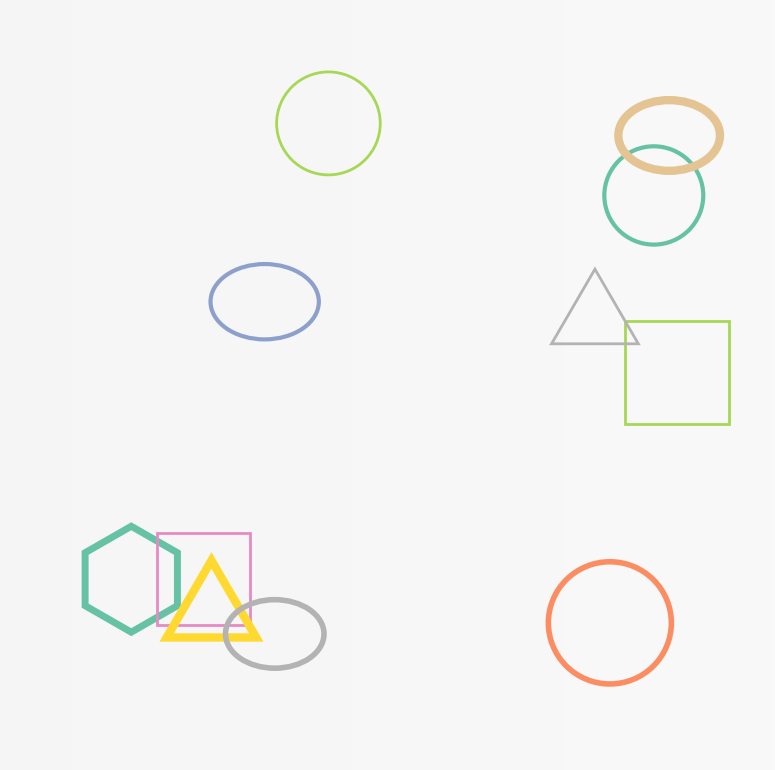[{"shape": "hexagon", "thickness": 2.5, "radius": 0.34, "center": [0.169, 0.248]}, {"shape": "circle", "thickness": 1.5, "radius": 0.32, "center": [0.844, 0.746]}, {"shape": "circle", "thickness": 2, "radius": 0.4, "center": [0.787, 0.191]}, {"shape": "oval", "thickness": 1.5, "radius": 0.35, "center": [0.342, 0.608]}, {"shape": "square", "thickness": 1, "radius": 0.3, "center": [0.263, 0.248]}, {"shape": "circle", "thickness": 1, "radius": 0.33, "center": [0.424, 0.84]}, {"shape": "square", "thickness": 1, "radius": 0.33, "center": [0.874, 0.516]}, {"shape": "triangle", "thickness": 3, "radius": 0.33, "center": [0.273, 0.205]}, {"shape": "oval", "thickness": 3, "radius": 0.33, "center": [0.863, 0.824]}, {"shape": "triangle", "thickness": 1, "radius": 0.32, "center": [0.768, 0.586]}, {"shape": "oval", "thickness": 2, "radius": 0.32, "center": [0.355, 0.177]}]